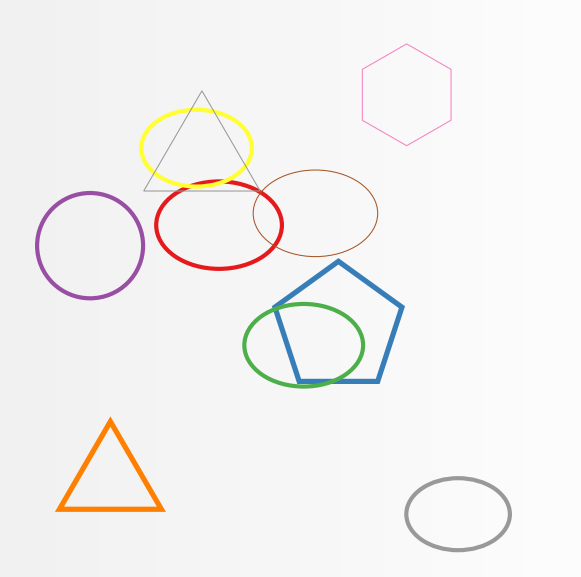[{"shape": "oval", "thickness": 2, "radius": 0.54, "center": [0.377, 0.609]}, {"shape": "pentagon", "thickness": 2.5, "radius": 0.57, "center": [0.582, 0.432]}, {"shape": "oval", "thickness": 2, "radius": 0.51, "center": [0.523, 0.401]}, {"shape": "circle", "thickness": 2, "radius": 0.46, "center": [0.155, 0.574]}, {"shape": "triangle", "thickness": 2.5, "radius": 0.51, "center": [0.19, 0.168]}, {"shape": "oval", "thickness": 2, "radius": 0.48, "center": [0.338, 0.743]}, {"shape": "oval", "thickness": 0.5, "radius": 0.54, "center": [0.543, 0.63]}, {"shape": "hexagon", "thickness": 0.5, "radius": 0.44, "center": [0.7, 0.835]}, {"shape": "oval", "thickness": 2, "radius": 0.45, "center": [0.788, 0.109]}, {"shape": "triangle", "thickness": 0.5, "radius": 0.58, "center": [0.347, 0.726]}]